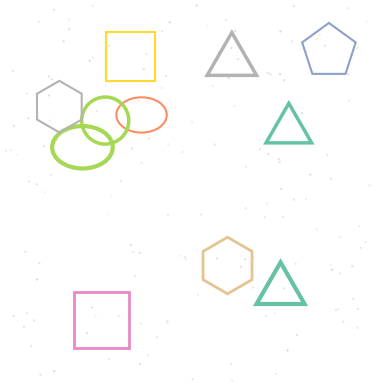[{"shape": "triangle", "thickness": 3, "radius": 0.36, "center": [0.729, 0.246]}, {"shape": "triangle", "thickness": 2.5, "radius": 0.34, "center": [0.75, 0.663]}, {"shape": "oval", "thickness": 1.5, "radius": 0.33, "center": [0.368, 0.701]}, {"shape": "pentagon", "thickness": 1.5, "radius": 0.37, "center": [0.854, 0.867]}, {"shape": "square", "thickness": 2, "radius": 0.36, "center": [0.264, 0.168]}, {"shape": "circle", "thickness": 2.5, "radius": 0.31, "center": [0.273, 0.687]}, {"shape": "oval", "thickness": 3, "radius": 0.39, "center": [0.214, 0.618]}, {"shape": "square", "thickness": 1.5, "radius": 0.32, "center": [0.339, 0.854]}, {"shape": "hexagon", "thickness": 2, "radius": 0.37, "center": [0.591, 0.31]}, {"shape": "hexagon", "thickness": 1.5, "radius": 0.34, "center": [0.154, 0.723]}, {"shape": "triangle", "thickness": 2.5, "radius": 0.37, "center": [0.602, 0.841]}]